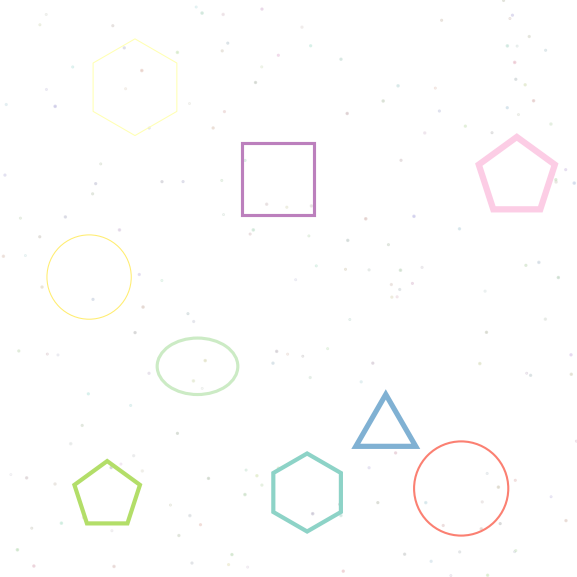[{"shape": "hexagon", "thickness": 2, "radius": 0.34, "center": [0.532, 0.146]}, {"shape": "hexagon", "thickness": 0.5, "radius": 0.42, "center": [0.234, 0.848]}, {"shape": "circle", "thickness": 1, "radius": 0.41, "center": [0.799, 0.153]}, {"shape": "triangle", "thickness": 2.5, "radius": 0.3, "center": [0.668, 0.256]}, {"shape": "pentagon", "thickness": 2, "radius": 0.3, "center": [0.186, 0.141]}, {"shape": "pentagon", "thickness": 3, "radius": 0.35, "center": [0.895, 0.693]}, {"shape": "square", "thickness": 1.5, "radius": 0.31, "center": [0.481, 0.689]}, {"shape": "oval", "thickness": 1.5, "radius": 0.35, "center": [0.342, 0.365]}, {"shape": "circle", "thickness": 0.5, "radius": 0.36, "center": [0.154, 0.519]}]